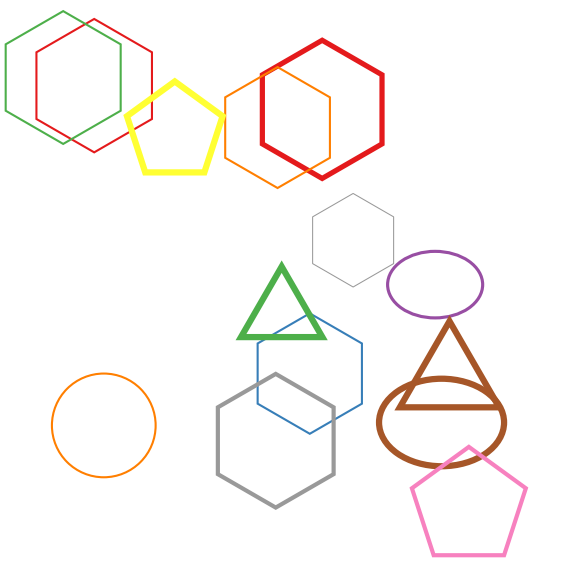[{"shape": "hexagon", "thickness": 1, "radius": 0.58, "center": [0.163, 0.851]}, {"shape": "hexagon", "thickness": 2.5, "radius": 0.6, "center": [0.558, 0.81]}, {"shape": "hexagon", "thickness": 1, "radius": 0.52, "center": [0.536, 0.352]}, {"shape": "triangle", "thickness": 3, "radius": 0.41, "center": [0.488, 0.456]}, {"shape": "hexagon", "thickness": 1, "radius": 0.57, "center": [0.109, 0.865]}, {"shape": "oval", "thickness": 1.5, "radius": 0.41, "center": [0.753, 0.506]}, {"shape": "hexagon", "thickness": 1, "radius": 0.52, "center": [0.481, 0.778]}, {"shape": "circle", "thickness": 1, "radius": 0.45, "center": [0.18, 0.262]}, {"shape": "pentagon", "thickness": 3, "radius": 0.44, "center": [0.303, 0.771]}, {"shape": "triangle", "thickness": 3, "radius": 0.5, "center": [0.778, 0.344]}, {"shape": "oval", "thickness": 3, "radius": 0.54, "center": [0.765, 0.268]}, {"shape": "pentagon", "thickness": 2, "radius": 0.52, "center": [0.812, 0.122]}, {"shape": "hexagon", "thickness": 0.5, "radius": 0.4, "center": [0.611, 0.583]}, {"shape": "hexagon", "thickness": 2, "radius": 0.58, "center": [0.477, 0.236]}]